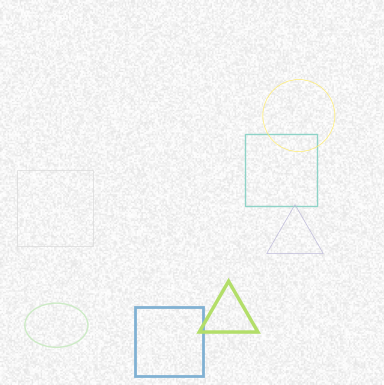[{"shape": "square", "thickness": 1, "radius": 0.47, "center": [0.729, 0.559]}, {"shape": "triangle", "thickness": 0.5, "radius": 0.42, "center": [0.766, 0.384]}, {"shape": "square", "thickness": 2, "radius": 0.45, "center": [0.439, 0.113]}, {"shape": "triangle", "thickness": 2.5, "radius": 0.44, "center": [0.594, 0.182]}, {"shape": "square", "thickness": 0.5, "radius": 0.49, "center": [0.143, 0.459]}, {"shape": "oval", "thickness": 1, "radius": 0.41, "center": [0.146, 0.155]}, {"shape": "circle", "thickness": 0.5, "radius": 0.47, "center": [0.776, 0.7]}]